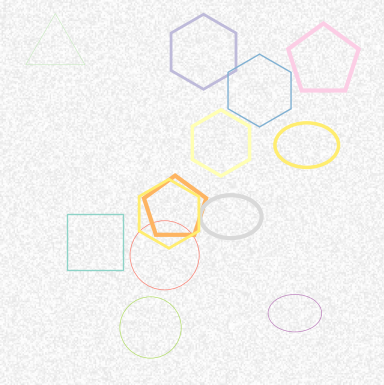[{"shape": "square", "thickness": 1, "radius": 0.36, "center": [0.246, 0.372]}, {"shape": "hexagon", "thickness": 2.5, "radius": 0.43, "center": [0.574, 0.629]}, {"shape": "hexagon", "thickness": 2, "radius": 0.49, "center": [0.529, 0.865]}, {"shape": "circle", "thickness": 0.5, "radius": 0.45, "center": [0.428, 0.337]}, {"shape": "hexagon", "thickness": 1, "radius": 0.47, "center": [0.674, 0.765]}, {"shape": "pentagon", "thickness": 3, "radius": 0.43, "center": [0.455, 0.459]}, {"shape": "circle", "thickness": 0.5, "radius": 0.4, "center": [0.391, 0.149]}, {"shape": "pentagon", "thickness": 3, "radius": 0.48, "center": [0.84, 0.843]}, {"shape": "oval", "thickness": 3, "radius": 0.4, "center": [0.6, 0.437]}, {"shape": "oval", "thickness": 0.5, "radius": 0.35, "center": [0.766, 0.187]}, {"shape": "triangle", "thickness": 0.5, "radius": 0.44, "center": [0.144, 0.876]}, {"shape": "hexagon", "thickness": 2, "radius": 0.45, "center": [0.439, 0.445]}, {"shape": "oval", "thickness": 2.5, "radius": 0.41, "center": [0.797, 0.623]}]